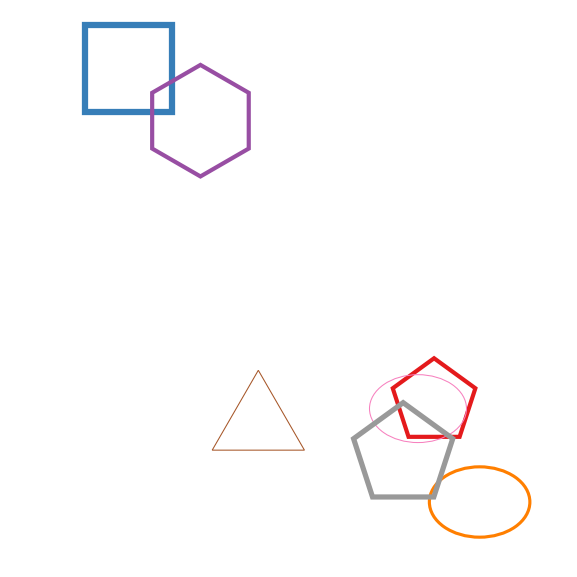[{"shape": "pentagon", "thickness": 2, "radius": 0.38, "center": [0.752, 0.304]}, {"shape": "square", "thickness": 3, "radius": 0.38, "center": [0.223, 0.881]}, {"shape": "hexagon", "thickness": 2, "radius": 0.48, "center": [0.347, 0.79]}, {"shape": "oval", "thickness": 1.5, "radius": 0.44, "center": [0.831, 0.13]}, {"shape": "triangle", "thickness": 0.5, "radius": 0.46, "center": [0.447, 0.266]}, {"shape": "oval", "thickness": 0.5, "radius": 0.42, "center": [0.724, 0.292]}, {"shape": "pentagon", "thickness": 2.5, "radius": 0.45, "center": [0.698, 0.212]}]